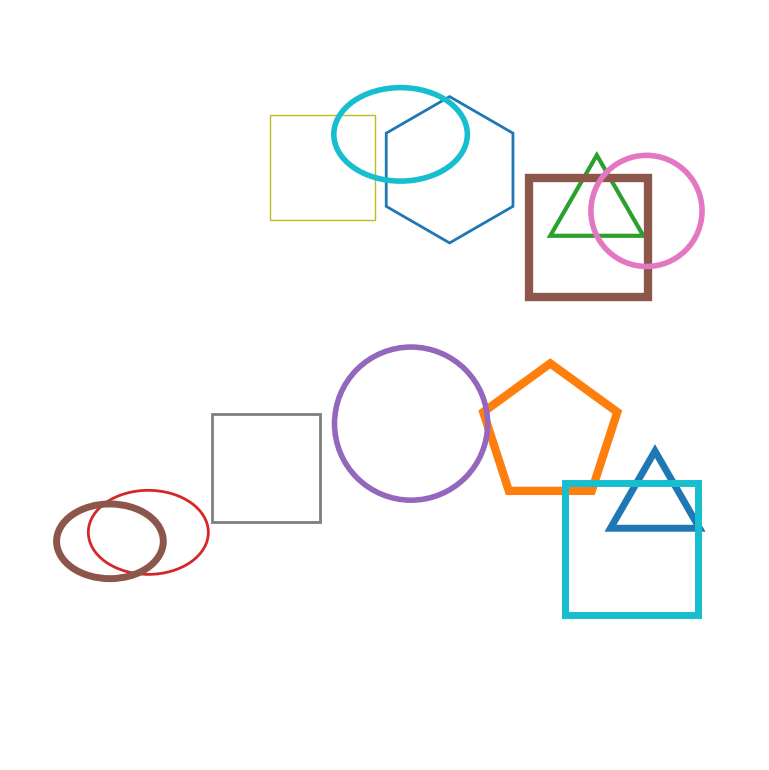[{"shape": "triangle", "thickness": 2.5, "radius": 0.33, "center": [0.851, 0.347]}, {"shape": "hexagon", "thickness": 1, "radius": 0.48, "center": [0.584, 0.78]}, {"shape": "pentagon", "thickness": 3, "radius": 0.46, "center": [0.715, 0.437]}, {"shape": "triangle", "thickness": 1.5, "radius": 0.35, "center": [0.775, 0.729]}, {"shape": "oval", "thickness": 1, "radius": 0.39, "center": [0.193, 0.309]}, {"shape": "circle", "thickness": 2, "radius": 0.5, "center": [0.534, 0.45]}, {"shape": "oval", "thickness": 2.5, "radius": 0.35, "center": [0.143, 0.297]}, {"shape": "square", "thickness": 3, "radius": 0.39, "center": [0.765, 0.691]}, {"shape": "circle", "thickness": 2, "radius": 0.36, "center": [0.84, 0.726]}, {"shape": "square", "thickness": 1, "radius": 0.35, "center": [0.345, 0.392]}, {"shape": "square", "thickness": 0.5, "radius": 0.34, "center": [0.419, 0.782]}, {"shape": "square", "thickness": 2.5, "radius": 0.43, "center": [0.82, 0.287]}, {"shape": "oval", "thickness": 2, "radius": 0.43, "center": [0.52, 0.826]}]